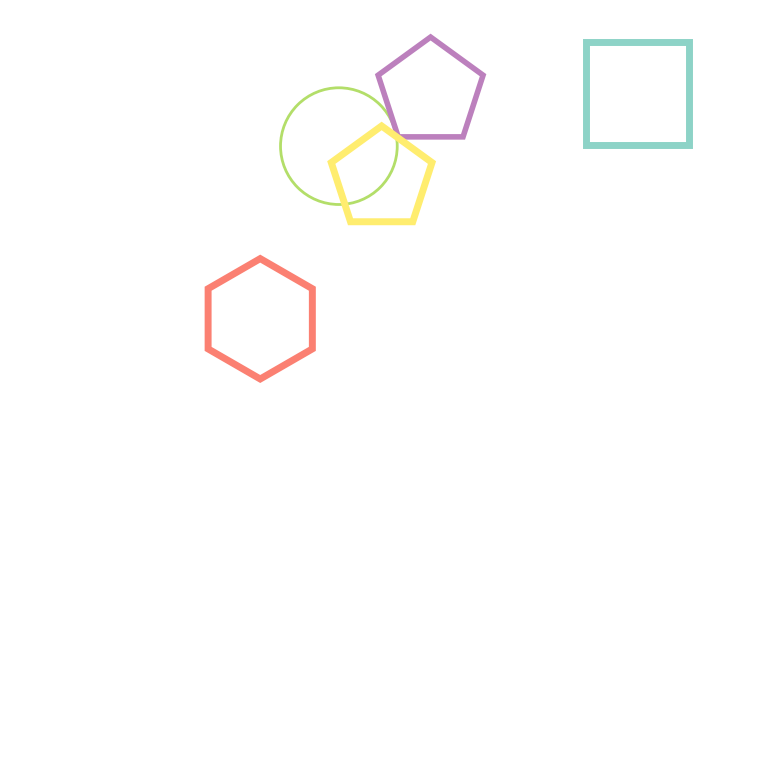[{"shape": "square", "thickness": 2.5, "radius": 0.33, "center": [0.828, 0.878]}, {"shape": "hexagon", "thickness": 2.5, "radius": 0.39, "center": [0.338, 0.586]}, {"shape": "circle", "thickness": 1, "radius": 0.38, "center": [0.44, 0.81]}, {"shape": "pentagon", "thickness": 2, "radius": 0.36, "center": [0.559, 0.88]}, {"shape": "pentagon", "thickness": 2.5, "radius": 0.34, "center": [0.496, 0.768]}]